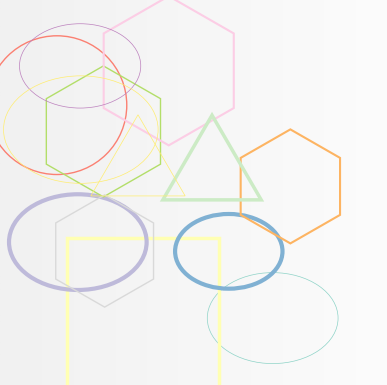[{"shape": "oval", "thickness": 0.5, "radius": 0.84, "center": [0.704, 0.174]}, {"shape": "square", "thickness": 2.5, "radius": 0.99, "center": [0.369, 0.185]}, {"shape": "oval", "thickness": 3, "radius": 0.89, "center": [0.201, 0.371]}, {"shape": "circle", "thickness": 1, "radius": 0.9, "center": [0.147, 0.727]}, {"shape": "oval", "thickness": 3, "radius": 0.69, "center": [0.59, 0.347]}, {"shape": "hexagon", "thickness": 1.5, "radius": 0.74, "center": [0.749, 0.516]}, {"shape": "hexagon", "thickness": 1, "radius": 0.85, "center": [0.267, 0.659]}, {"shape": "hexagon", "thickness": 1.5, "radius": 0.97, "center": [0.435, 0.816]}, {"shape": "hexagon", "thickness": 1, "radius": 0.73, "center": [0.27, 0.348]}, {"shape": "oval", "thickness": 0.5, "radius": 0.78, "center": [0.207, 0.829]}, {"shape": "triangle", "thickness": 2.5, "radius": 0.73, "center": [0.547, 0.554]}, {"shape": "oval", "thickness": 0.5, "radius": 1.0, "center": [0.209, 0.663]}, {"shape": "triangle", "thickness": 0.5, "radius": 0.7, "center": [0.356, 0.561]}]